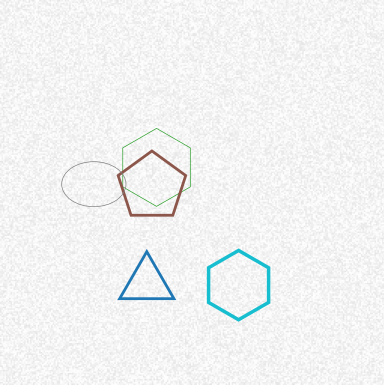[{"shape": "triangle", "thickness": 2, "radius": 0.41, "center": [0.381, 0.265]}, {"shape": "hexagon", "thickness": 0.5, "radius": 0.51, "center": [0.407, 0.565]}, {"shape": "pentagon", "thickness": 2, "radius": 0.46, "center": [0.395, 0.516]}, {"shape": "oval", "thickness": 0.5, "radius": 0.42, "center": [0.244, 0.522]}, {"shape": "hexagon", "thickness": 2.5, "radius": 0.45, "center": [0.62, 0.259]}]